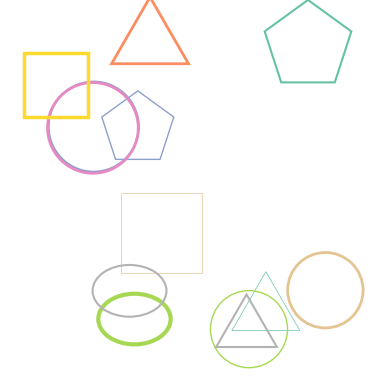[{"shape": "triangle", "thickness": 0.5, "radius": 0.51, "center": [0.691, 0.192]}, {"shape": "pentagon", "thickness": 1.5, "radius": 0.59, "center": [0.8, 0.882]}, {"shape": "triangle", "thickness": 2, "radius": 0.58, "center": [0.39, 0.892]}, {"shape": "circle", "thickness": 1.5, "radius": 0.58, "center": [0.243, 0.671]}, {"shape": "pentagon", "thickness": 1, "radius": 0.49, "center": [0.358, 0.666]}, {"shape": "circle", "thickness": 2, "radius": 0.59, "center": [0.241, 0.668]}, {"shape": "circle", "thickness": 1, "radius": 0.5, "center": [0.647, 0.145]}, {"shape": "oval", "thickness": 3, "radius": 0.47, "center": [0.349, 0.171]}, {"shape": "square", "thickness": 2.5, "radius": 0.42, "center": [0.144, 0.779]}, {"shape": "square", "thickness": 0.5, "radius": 0.52, "center": [0.419, 0.395]}, {"shape": "circle", "thickness": 2, "radius": 0.49, "center": [0.845, 0.246]}, {"shape": "triangle", "thickness": 1.5, "radius": 0.46, "center": [0.64, 0.144]}, {"shape": "oval", "thickness": 1.5, "radius": 0.48, "center": [0.336, 0.245]}]